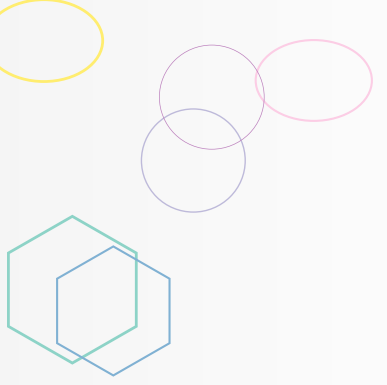[{"shape": "hexagon", "thickness": 2, "radius": 0.95, "center": [0.187, 0.248]}, {"shape": "circle", "thickness": 1, "radius": 0.67, "center": [0.499, 0.583]}, {"shape": "hexagon", "thickness": 1.5, "radius": 0.84, "center": [0.292, 0.192]}, {"shape": "oval", "thickness": 1.5, "radius": 0.75, "center": [0.81, 0.791]}, {"shape": "circle", "thickness": 0.5, "radius": 0.68, "center": [0.547, 0.748]}, {"shape": "oval", "thickness": 2, "radius": 0.76, "center": [0.113, 0.895]}]